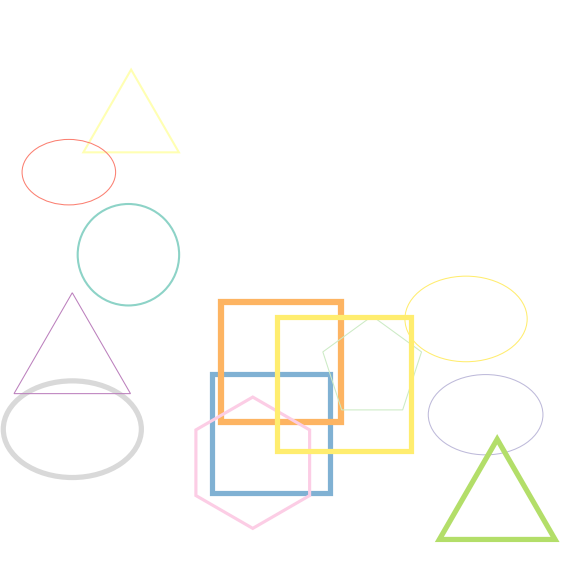[{"shape": "circle", "thickness": 1, "radius": 0.44, "center": [0.222, 0.558]}, {"shape": "triangle", "thickness": 1, "radius": 0.48, "center": [0.227, 0.783]}, {"shape": "oval", "thickness": 0.5, "radius": 0.5, "center": [0.841, 0.281]}, {"shape": "oval", "thickness": 0.5, "radius": 0.4, "center": [0.119, 0.701]}, {"shape": "square", "thickness": 2.5, "radius": 0.51, "center": [0.469, 0.248]}, {"shape": "square", "thickness": 3, "radius": 0.52, "center": [0.487, 0.373]}, {"shape": "triangle", "thickness": 2.5, "radius": 0.58, "center": [0.861, 0.123]}, {"shape": "hexagon", "thickness": 1.5, "radius": 0.57, "center": [0.438, 0.198]}, {"shape": "oval", "thickness": 2.5, "radius": 0.6, "center": [0.125, 0.256]}, {"shape": "triangle", "thickness": 0.5, "radius": 0.58, "center": [0.125, 0.376]}, {"shape": "pentagon", "thickness": 0.5, "radius": 0.45, "center": [0.644, 0.362]}, {"shape": "oval", "thickness": 0.5, "radius": 0.53, "center": [0.807, 0.447]}, {"shape": "square", "thickness": 2.5, "radius": 0.58, "center": [0.596, 0.334]}]